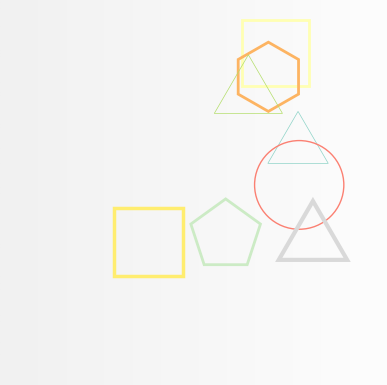[{"shape": "triangle", "thickness": 0.5, "radius": 0.45, "center": [0.769, 0.621]}, {"shape": "square", "thickness": 2, "radius": 0.43, "center": [0.711, 0.862]}, {"shape": "circle", "thickness": 1, "radius": 0.58, "center": [0.772, 0.52]}, {"shape": "hexagon", "thickness": 2, "radius": 0.45, "center": [0.693, 0.8]}, {"shape": "triangle", "thickness": 0.5, "radius": 0.51, "center": [0.641, 0.756]}, {"shape": "triangle", "thickness": 3, "radius": 0.51, "center": [0.808, 0.376]}, {"shape": "pentagon", "thickness": 2, "radius": 0.47, "center": [0.582, 0.389]}, {"shape": "square", "thickness": 2.5, "radius": 0.44, "center": [0.383, 0.372]}]